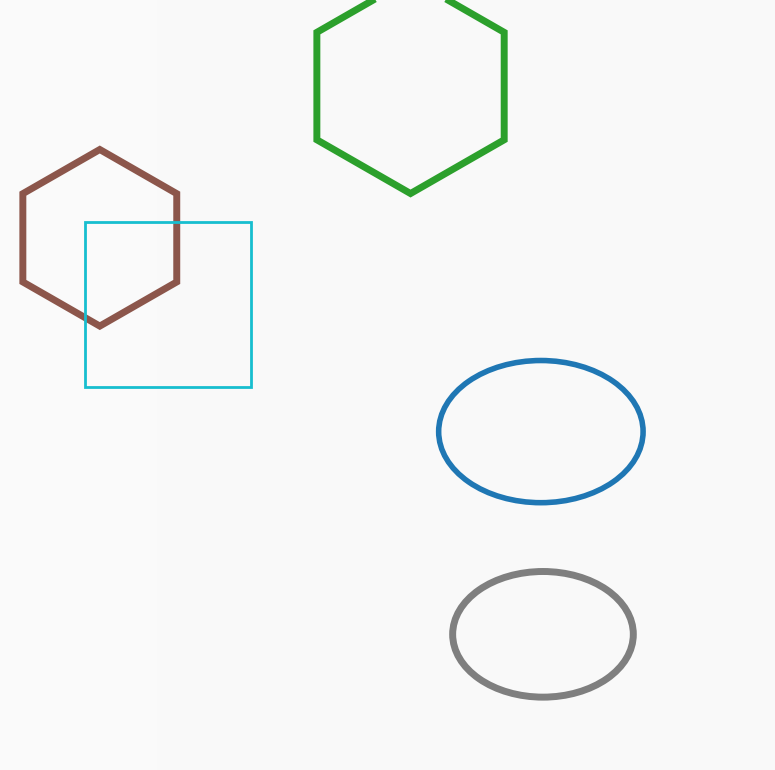[{"shape": "oval", "thickness": 2, "radius": 0.66, "center": [0.698, 0.439]}, {"shape": "hexagon", "thickness": 2.5, "radius": 0.7, "center": [0.53, 0.888]}, {"shape": "hexagon", "thickness": 2.5, "radius": 0.57, "center": [0.129, 0.691]}, {"shape": "oval", "thickness": 2.5, "radius": 0.58, "center": [0.701, 0.176]}, {"shape": "square", "thickness": 1, "radius": 0.54, "center": [0.217, 0.605]}]